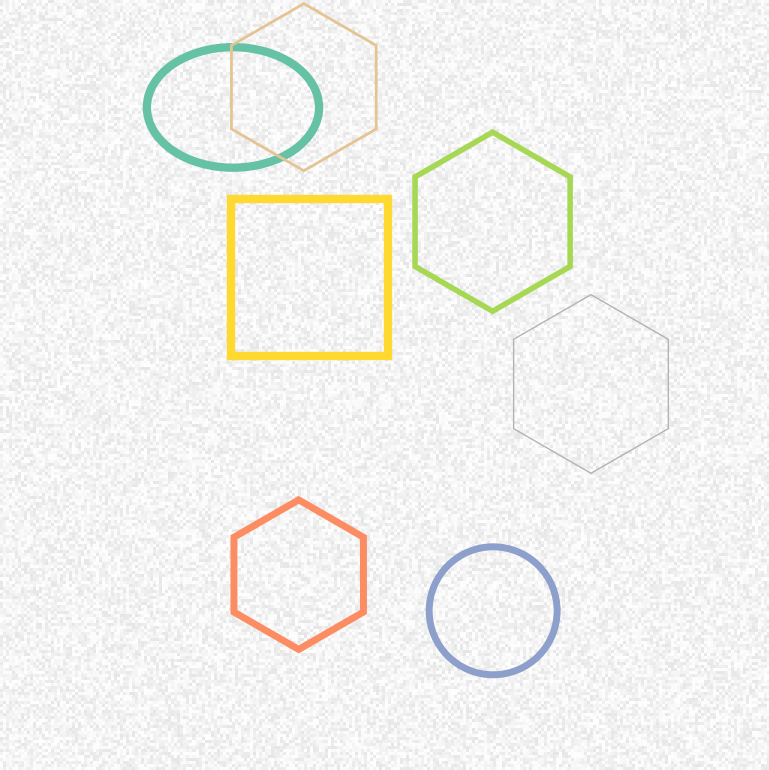[{"shape": "oval", "thickness": 3, "radius": 0.56, "center": [0.303, 0.86]}, {"shape": "hexagon", "thickness": 2.5, "radius": 0.49, "center": [0.388, 0.254]}, {"shape": "circle", "thickness": 2.5, "radius": 0.42, "center": [0.64, 0.207]}, {"shape": "hexagon", "thickness": 2, "radius": 0.58, "center": [0.64, 0.712]}, {"shape": "square", "thickness": 3, "radius": 0.51, "center": [0.402, 0.639]}, {"shape": "hexagon", "thickness": 1, "radius": 0.54, "center": [0.395, 0.887]}, {"shape": "hexagon", "thickness": 0.5, "radius": 0.58, "center": [0.767, 0.501]}]